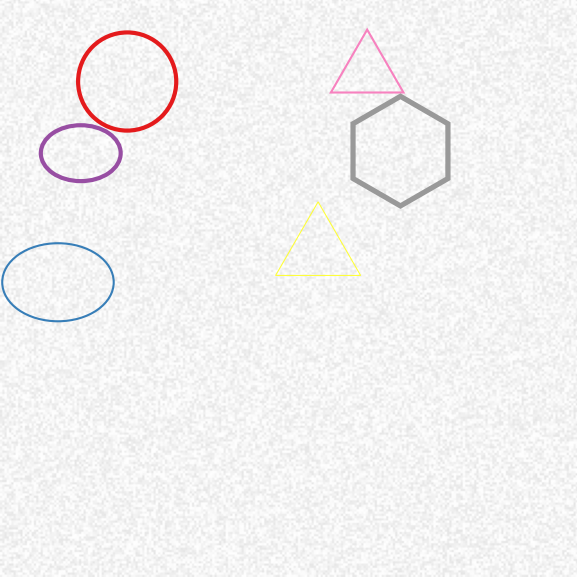[{"shape": "circle", "thickness": 2, "radius": 0.42, "center": [0.22, 0.858]}, {"shape": "oval", "thickness": 1, "radius": 0.48, "center": [0.1, 0.51]}, {"shape": "oval", "thickness": 2, "radius": 0.35, "center": [0.14, 0.734]}, {"shape": "triangle", "thickness": 0.5, "radius": 0.42, "center": [0.551, 0.565]}, {"shape": "triangle", "thickness": 1, "radius": 0.36, "center": [0.636, 0.875]}, {"shape": "hexagon", "thickness": 2.5, "radius": 0.47, "center": [0.693, 0.737]}]